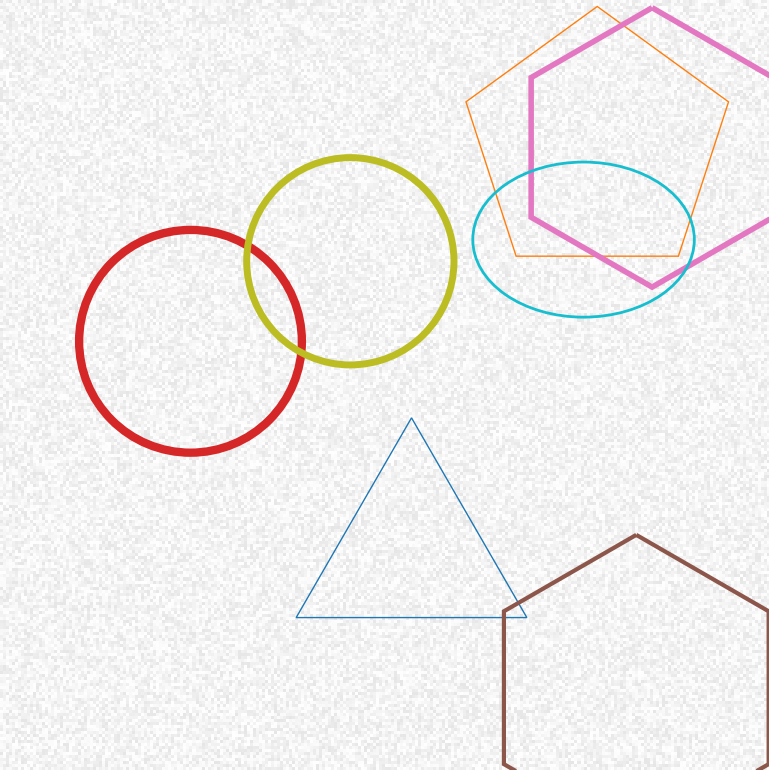[{"shape": "triangle", "thickness": 0.5, "radius": 0.86, "center": [0.534, 0.284]}, {"shape": "pentagon", "thickness": 0.5, "radius": 0.9, "center": [0.776, 0.812]}, {"shape": "circle", "thickness": 3, "radius": 0.72, "center": [0.247, 0.557]}, {"shape": "hexagon", "thickness": 1.5, "radius": 0.99, "center": [0.826, 0.107]}, {"shape": "hexagon", "thickness": 2, "radius": 0.91, "center": [0.847, 0.809]}, {"shape": "circle", "thickness": 2.5, "radius": 0.67, "center": [0.455, 0.661]}, {"shape": "oval", "thickness": 1, "radius": 0.72, "center": [0.758, 0.689]}]